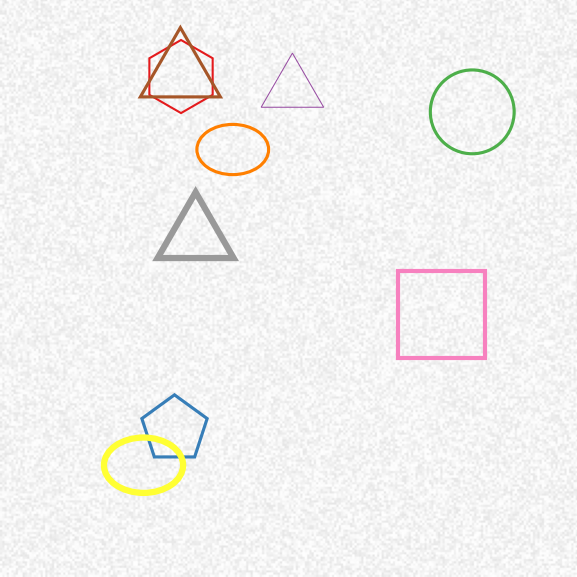[{"shape": "hexagon", "thickness": 1, "radius": 0.32, "center": [0.313, 0.867]}, {"shape": "pentagon", "thickness": 1.5, "radius": 0.3, "center": [0.302, 0.256]}, {"shape": "circle", "thickness": 1.5, "radius": 0.36, "center": [0.818, 0.805]}, {"shape": "triangle", "thickness": 0.5, "radius": 0.31, "center": [0.506, 0.845]}, {"shape": "oval", "thickness": 1.5, "radius": 0.31, "center": [0.403, 0.74]}, {"shape": "oval", "thickness": 3, "radius": 0.34, "center": [0.249, 0.194]}, {"shape": "triangle", "thickness": 1.5, "radius": 0.4, "center": [0.312, 0.871]}, {"shape": "square", "thickness": 2, "radius": 0.38, "center": [0.764, 0.454]}, {"shape": "triangle", "thickness": 3, "radius": 0.38, "center": [0.339, 0.59]}]